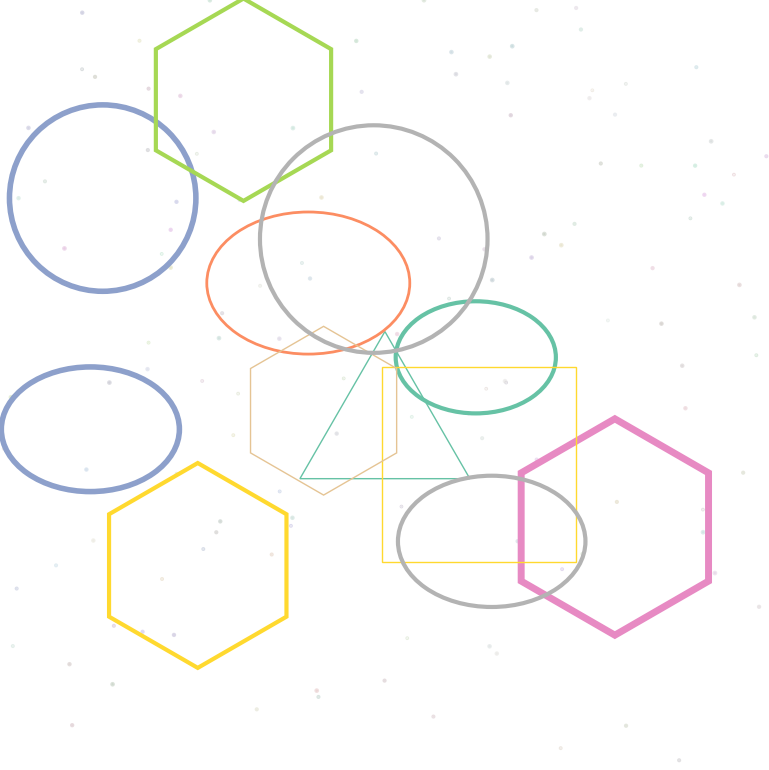[{"shape": "oval", "thickness": 1.5, "radius": 0.52, "center": [0.618, 0.536]}, {"shape": "triangle", "thickness": 0.5, "radius": 0.64, "center": [0.5, 0.442]}, {"shape": "oval", "thickness": 1, "radius": 0.66, "center": [0.4, 0.632]}, {"shape": "circle", "thickness": 2, "radius": 0.61, "center": [0.133, 0.743]}, {"shape": "oval", "thickness": 2, "radius": 0.58, "center": [0.117, 0.443]}, {"shape": "hexagon", "thickness": 2.5, "radius": 0.7, "center": [0.799, 0.316]}, {"shape": "hexagon", "thickness": 1.5, "radius": 0.66, "center": [0.316, 0.87]}, {"shape": "square", "thickness": 0.5, "radius": 0.63, "center": [0.622, 0.397]}, {"shape": "hexagon", "thickness": 1.5, "radius": 0.67, "center": [0.257, 0.266]}, {"shape": "hexagon", "thickness": 0.5, "radius": 0.55, "center": [0.42, 0.467]}, {"shape": "circle", "thickness": 1.5, "radius": 0.74, "center": [0.485, 0.69]}, {"shape": "oval", "thickness": 1.5, "radius": 0.61, "center": [0.639, 0.297]}]